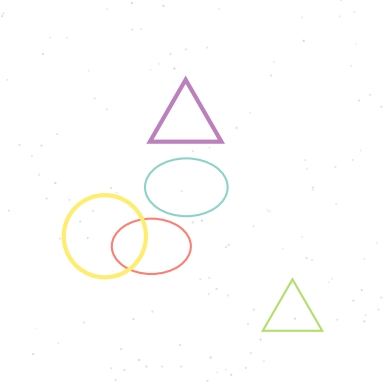[{"shape": "oval", "thickness": 1.5, "radius": 0.54, "center": [0.484, 0.514]}, {"shape": "oval", "thickness": 1.5, "radius": 0.51, "center": [0.393, 0.36]}, {"shape": "triangle", "thickness": 1.5, "radius": 0.45, "center": [0.76, 0.185]}, {"shape": "triangle", "thickness": 3, "radius": 0.54, "center": [0.482, 0.686]}, {"shape": "circle", "thickness": 3, "radius": 0.53, "center": [0.272, 0.386]}]